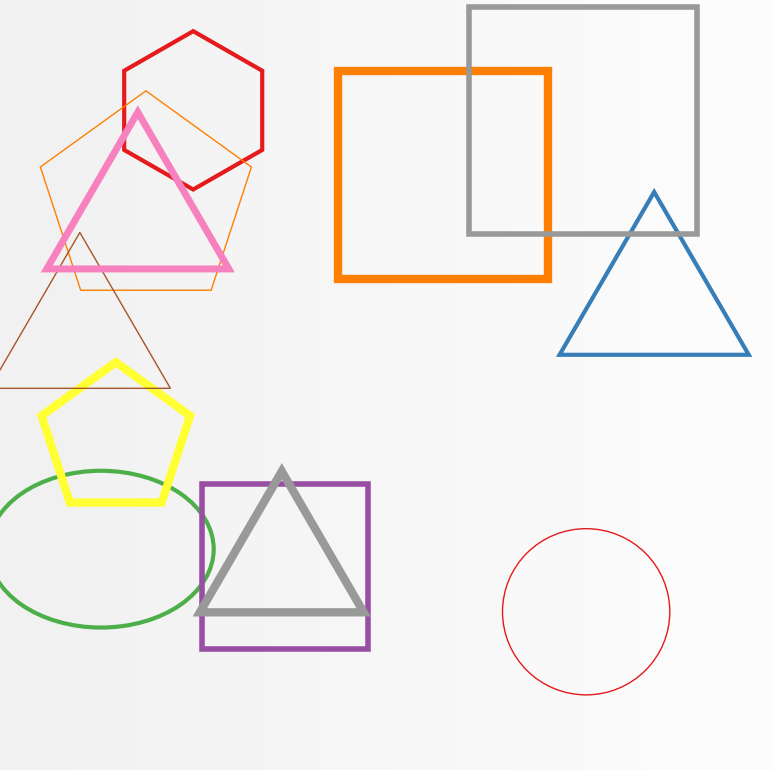[{"shape": "circle", "thickness": 0.5, "radius": 0.54, "center": [0.756, 0.205]}, {"shape": "hexagon", "thickness": 1.5, "radius": 0.51, "center": [0.249, 0.857]}, {"shape": "triangle", "thickness": 1.5, "radius": 0.7, "center": [0.844, 0.61]}, {"shape": "oval", "thickness": 1.5, "radius": 0.73, "center": [0.13, 0.287]}, {"shape": "square", "thickness": 2, "radius": 0.54, "center": [0.367, 0.264]}, {"shape": "square", "thickness": 3, "radius": 0.68, "center": [0.572, 0.773]}, {"shape": "pentagon", "thickness": 0.5, "radius": 0.72, "center": [0.188, 0.739]}, {"shape": "pentagon", "thickness": 3, "radius": 0.5, "center": [0.149, 0.429]}, {"shape": "triangle", "thickness": 0.5, "radius": 0.67, "center": [0.103, 0.563]}, {"shape": "triangle", "thickness": 2.5, "radius": 0.68, "center": [0.178, 0.719]}, {"shape": "triangle", "thickness": 3, "radius": 0.61, "center": [0.364, 0.266]}, {"shape": "square", "thickness": 2, "radius": 0.74, "center": [0.752, 0.843]}]